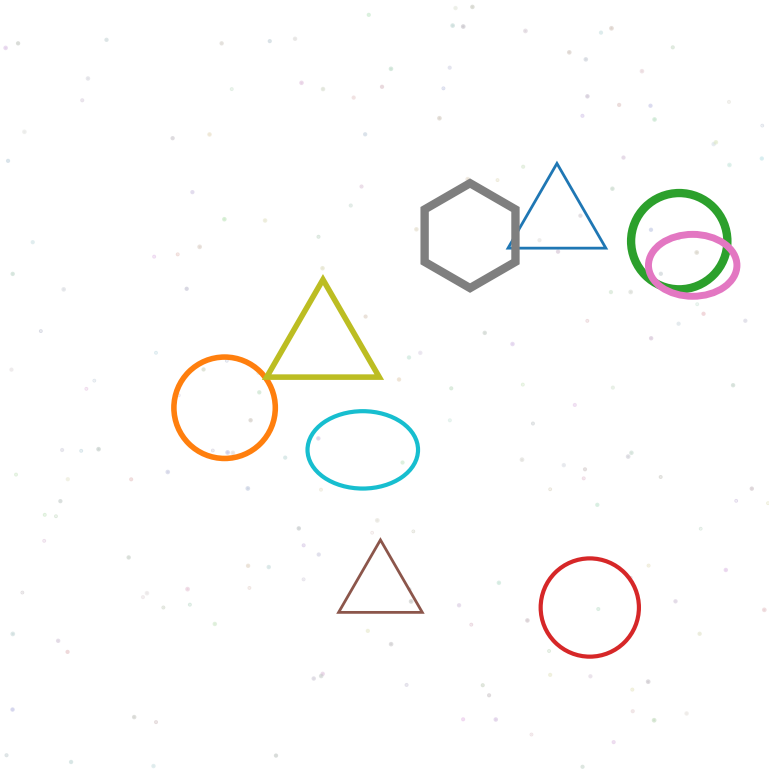[{"shape": "triangle", "thickness": 1, "radius": 0.37, "center": [0.723, 0.714]}, {"shape": "circle", "thickness": 2, "radius": 0.33, "center": [0.292, 0.47]}, {"shape": "circle", "thickness": 3, "radius": 0.31, "center": [0.882, 0.687]}, {"shape": "circle", "thickness": 1.5, "radius": 0.32, "center": [0.766, 0.211]}, {"shape": "triangle", "thickness": 1, "radius": 0.31, "center": [0.494, 0.236]}, {"shape": "oval", "thickness": 2.5, "radius": 0.29, "center": [0.9, 0.655]}, {"shape": "hexagon", "thickness": 3, "radius": 0.34, "center": [0.61, 0.694]}, {"shape": "triangle", "thickness": 2, "radius": 0.42, "center": [0.419, 0.552]}, {"shape": "oval", "thickness": 1.5, "radius": 0.36, "center": [0.471, 0.416]}]